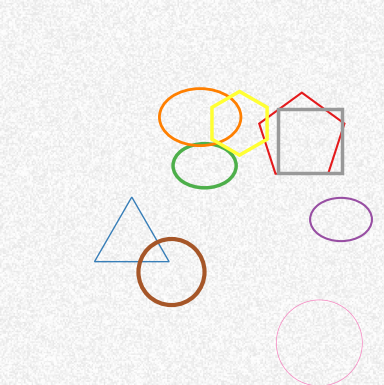[{"shape": "pentagon", "thickness": 1.5, "radius": 0.58, "center": [0.784, 0.643]}, {"shape": "triangle", "thickness": 1, "radius": 0.56, "center": [0.342, 0.376]}, {"shape": "oval", "thickness": 2.5, "radius": 0.41, "center": [0.531, 0.57]}, {"shape": "oval", "thickness": 1.5, "radius": 0.4, "center": [0.886, 0.43]}, {"shape": "oval", "thickness": 2, "radius": 0.53, "center": [0.52, 0.696]}, {"shape": "hexagon", "thickness": 2.5, "radius": 0.41, "center": [0.622, 0.68]}, {"shape": "circle", "thickness": 3, "radius": 0.43, "center": [0.445, 0.293]}, {"shape": "circle", "thickness": 0.5, "radius": 0.56, "center": [0.829, 0.109]}, {"shape": "square", "thickness": 2.5, "radius": 0.42, "center": [0.805, 0.634]}]